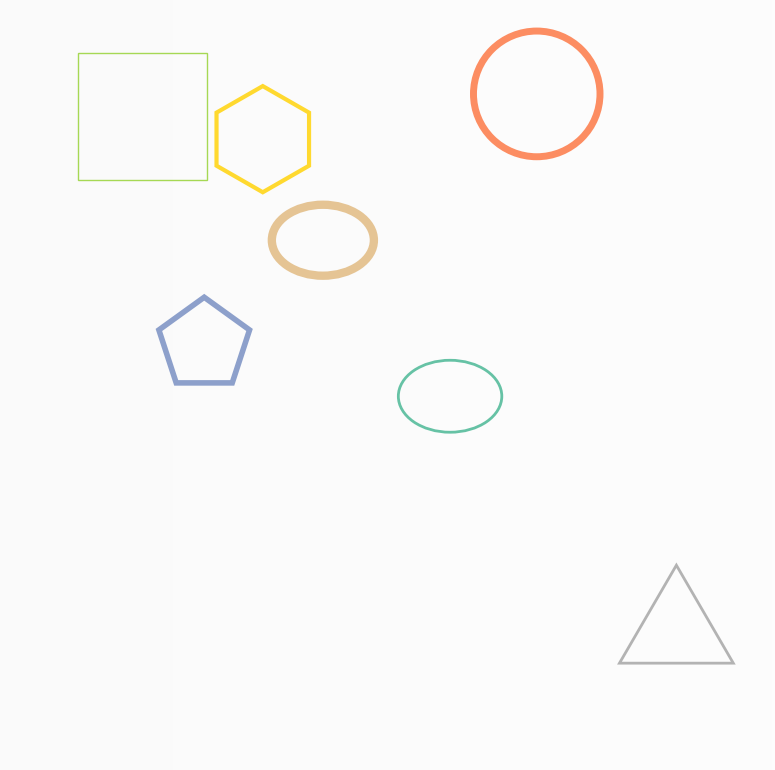[{"shape": "oval", "thickness": 1, "radius": 0.33, "center": [0.581, 0.485]}, {"shape": "circle", "thickness": 2.5, "radius": 0.41, "center": [0.693, 0.878]}, {"shape": "pentagon", "thickness": 2, "radius": 0.31, "center": [0.264, 0.552]}, {"shape": "square", "thickness": 0.5, "radius": 0.41, "center": [0.184, 0.849]}, {"shape": "hexagon", "thickness": 1.5, "radius": 0.34, "center": [0.339, 0.819]}, {"shape": "oval", "thickness": 3, "radius": 0.33, "center": [0.417, 0.688]}, {"shape": "triangle", "thickness": 1, "radius": 0.42, "center": [0.873, 0.181]}]